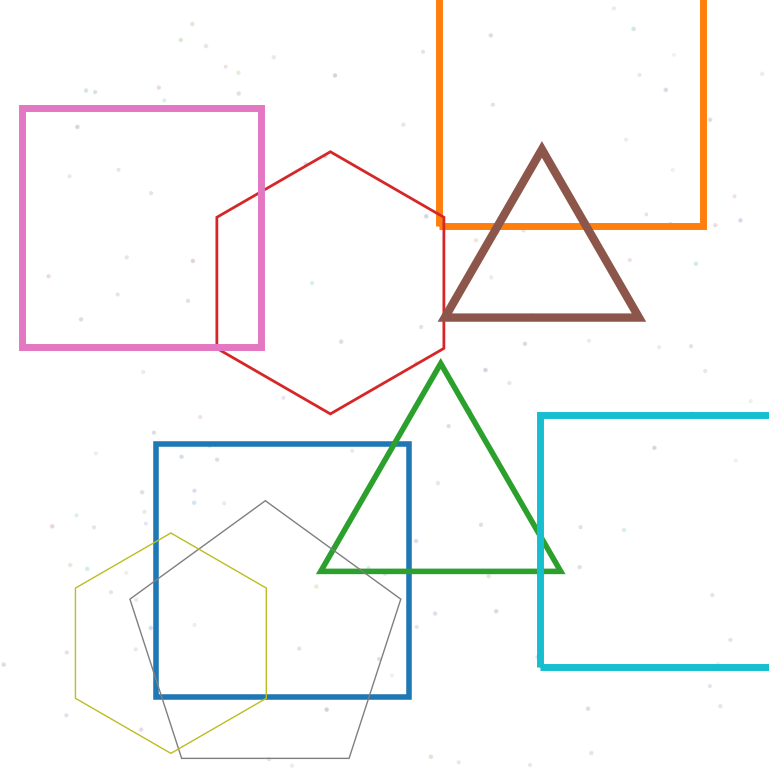[{"shape": "square", "thickness": 2, "radius": 0.82, "center": [0.367, 0.259]}, {"shape": "square", "thickness": 2.5, "radius": 0.86, "center": [0.742, 0.878]}, {"shape": "triangle", "thickness": 2, "radius": 0.9, "center": [0.572, 0.348]}, {"shape": "hexagon", "thickness": 1, "radius": 0.85, "center": [0.429, 0.633]}, {"shape": "triangle", "thickness": 3, "radius": 0.73, "center": [0.704, 0.66]}, {"shape": "square", "thickness": 2.5, "radius": 0.78, "center": [0.184, 0.705]}, {"shape": "pentagon", "thickness": 0.5, "radius": 0.92, "center": [0.345, 0.165]}, {"shape": "hexagon", "thickness": 0.5, "radius": 0.72, "center": [0.222, 0.165]}, {"shape": "square", "thickness": 2.5, "radius": 0.82, "center": [0.864, 0.298]}]